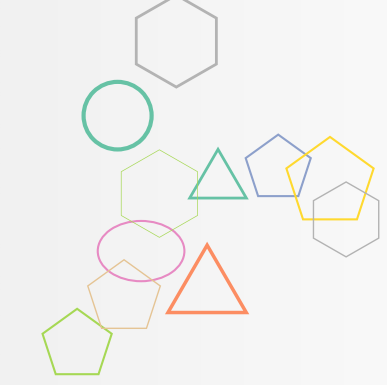[{"shape": "triangle", "thickness": 2, "radius": 0.42, "center": [0.563, 0.528]}, {"shape": "circle", "thickness": 3, "radius": 0.44, "center": [0.303, 0.7]}, {"shape": "triangle", "thickness": 2.5, "radius": 0.58, "center": [0.535, 0.247]}, {"shape": "pentagon", "thickness": 1.5, "radius": 0.44, "center": [0.718, 0.562]}, {"shape": "oval", "thickness": 1.5, "radius": 0.56, "center": [0.364, 0.348]}, {"shape": "hexagon", "thickness": 0.5, "radius": 0.57, "center": [0.411, 0.497]}, {"shape": "pentagon", "thickness": 1.5, "radius": 0.47, "center": [0.199, 0.104]}, {"shape": "pentagon", "thickness": 1.5, "radius": 0.59, "center": [0.852, 0.526]}, {"shape": "pentagon", "thickness": 1, "radius": 0.49, "center": [0.32, 0.227]}, {"shape": "hexagon", "thickness": 1, "radius": 0.49, "center": [0.893, 0.43]}, {"shape": "hexagon", "thickness": 2, "radius": 0.6, "center": [0.455, 0.893]}]